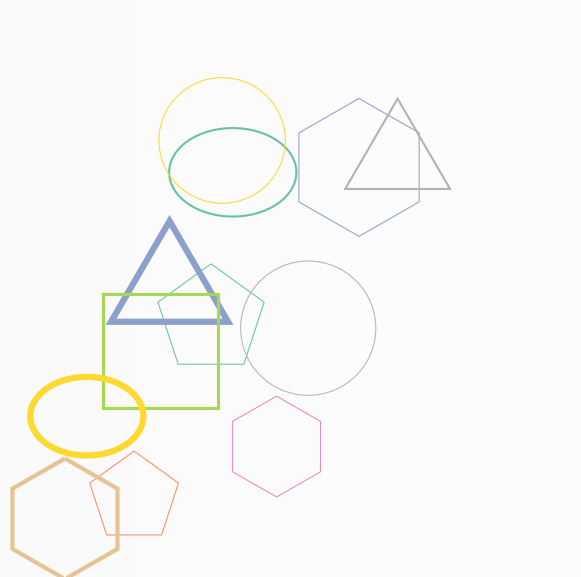[{"shape": "oval", "thickness": 1, "radius": 0.55, "center": [0.4, 0.701]}, {"shape": "pentagon", "thickness": 0.5, "radius": 0.48, "center": [0.363, 0.446]}, {"shape": "pentagon", "thickness": 0.5, "radius": 0.4, "center": [0.231, 0.138]}, {"shape": "hexagon", "thickness": 0.5, "radius": 0.6, "center": [0.618, 0.709]}, {"shape": "triangle", "thickness": 3, "radius": 0.58, "center": [0.292, 0.5]}, {"shape": "hexagon", "thickness": 0.5, "radius": 0.44, "center": [0.476, 0.226]}, {"shape": "square", "thickness": 1.5, "radius": 0.49, "center": [0.276, 0.391]}, {"shape": "oval", "thickness": 3, "radius": 0.49, "center": [0.149, 0.278]}, {"shape": "circle", "thickness": 0.5, "radius": 0.54, "center": [0.382, 0.756]}, {"shape": "hexagon", "thickness": 2, "radius": 0.52, "center": [0.112, 0.101]}, {"shape": "circle", "thickness": 0.5, "radius": 0.58, "center": [0.53, 0.431]}, {"shape": "triangle", "thickness": 1, "radius": 0.52, "center": [0.684, 0.724]}]